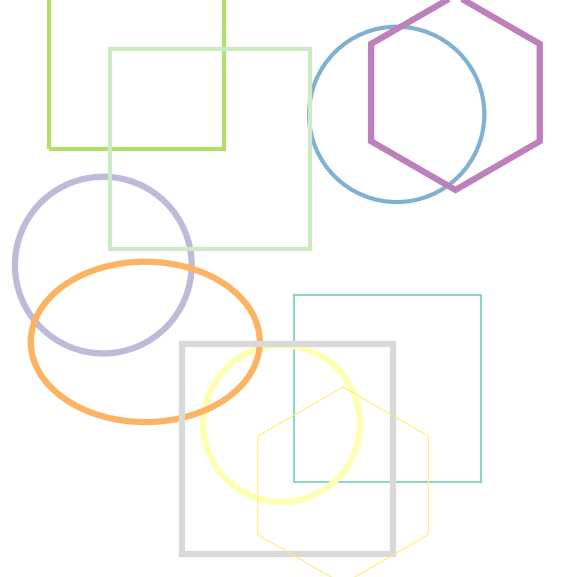[{"shape": "square", "thickness": 1, "radius": 0.81, "center": [0.671, 0.326]}, {"shape": "circle", "thickness": 3, "radius": 0.68, "center": [0.487, 0.266]}, {"shape": "circle", "thickness": 3, "radius": 0.77, "center": [0.179, 0.54]}, {"shape": "circle", "thickness": 2, "radius": 0.76, "center": [0.687, 0.801]}, {"shape": "oval", "thickness": 3, "radius": 0.99, "center": [0.252, 0.407]}, {"shape": "square", "thickness": 2, "radius": 0.76, "center": [0.236, 0.892]}, {"shape": "square", "thickness": 3, "radius": 0.91, "center": [0.498, 0.221]}, {"shape": "hexagon", "thickness": 3, "radius": 0.84, "center": [0.789, 0.839]}, {"shape": "square", "thickness": 2, "radius": 0.87, "center": [0.364, 0.741]}, {"shape": "hexagon", "thickness": 0.5, "radius": 0.85, "center": [0.594, 0.159]}]